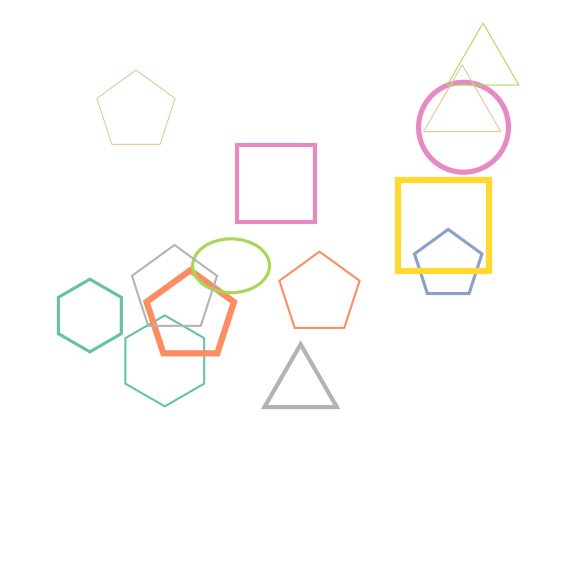[{"shape": "hexagon", "thickness": 1.5, "radius": 0.31, "center": [0.156, 0.453]}, {"shape": "hexagon", "thickness": 1, "radius": 0.39, "center": [0.285, 0.374]}, {"shape": "pentagon", "thickness": 1, "radius": 0.37, "center": [0.553, 0.49]}, {"shape": "pentagon", "thickness": 3, "radius": 0.4, "center": [0.33, 0.452]}, {"shape": "pentagon", "thickness": 1.5, "radius": 0.31, "center": [0.776, 0.541]}, {"shape": "square", "thickness": 2, "radius": 0.33, "center": [0.478, 0.681]}, {"shape": "circle", "thickness": 2.5, "radius": 0.39, "center": [0.803, 0.779]}, {"shape": "triangle", "thickness": 0.5, "radius": 0.36, "center": [0.836, 0.888]}, {"shape": "oval", "thickness": 1.5, "radius": 0.33, "center": [0.4, 0.539]}, {"shape": "square", "thickness": 3, "radius": 0.39, "center": [0.768, 0.608]}, {"shape": "pentagon", "thickness": 0.5, "radius": 0.36, "center": [0.235, 0.807]}, {"shape": "triangle", "thickness": 0.5, "radius": 0.39, "center": [0.8, 0.81]}, {"shape": "pentagon", "thickness": 1, "radius": 0.39, "center": [0.302, 0.498]}, {"shape": "triangle", "thickness": 2, "radius": 0.36, "center": [0.521, 0.33]}]